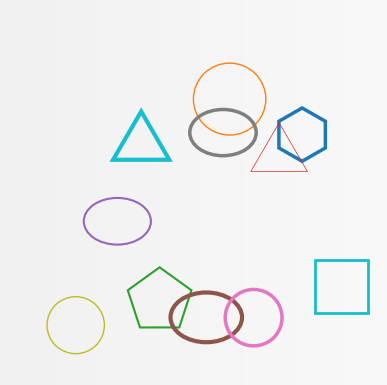[{"shape": "hexagon", "thickness": 2.5, "radius": 0.35, "center": [0.78, 0.65]}, {"shape": "circle", "thickness": 1, "radius": 0.47, "center": [0.593, 0.743]}, {"shape": "pentagon", "thickness": 1.5, "radius": 0.43, "center": [0.412, 0.219]}, {"shape": "triangle", "thickness": 0.5, "radius": 0.42, "center": [0.72, 0.596]}, {"shape": "oval", "thickness": 1.5, "radius": 0.43, "center": [0.303, 0.425]}, {"shape": "oval", "thickness": 3, "radius": 0.46, "center": [0.532, 0.176]}, {"shape": "circle", "thickness": 2.5, "radius": 0.37, "center": [0.655, 0.175]}, {"shape": "oval", "thickness": 2.5, "radius": 0.43, "center": [0.575, 0.656]}, {"shape": "circle", "thickness": 1, "radius": 0.37, "center": [0.195, 0.155]}, {"shape": "square", "thickness": 2, "radius": 0.34, "center": [0.88, 0.256]}, {"shape": "triangle", "thickness": 3, "radius": 0.42, "center": [0.364, 0.627]}]